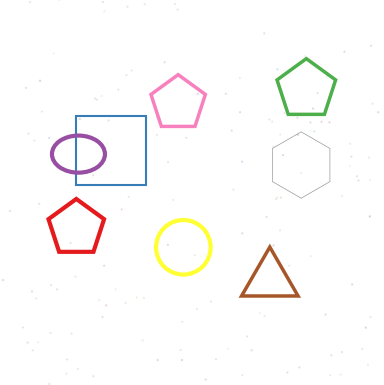[{"shape": "pentagon", "thickness": 3, "radius": 0.38, "center": [0.198, 0.407]}, {"shape": "square", "thickness": 1.5, "radius": 0.45, "center": [0.289, 0.61]}, {"shape": "pentagon", "thickness": 2.5, "radius": 0.4, "center": [0.796, 0.768]}, {"shape": "oval", "thickness": 3, "radius": 0.34, "center": [0.204, 0.6]}, {"shape": "circle", "thickness": 3, "radius": 0.35, "center": [0.476, 0.358]}, {"shape": "triangle", "thickness": 2.5, "radius": 0.42, "center": [0.701, 0.274]}, {"shape": "pentagon", "thickness": 2.5, "radius": 0.37, "center": [0.463, 0.732]}, {"shape": "hexagon", "thickness": 0.5, "radius": 0.43, "center": [0.782, 0.571]}]